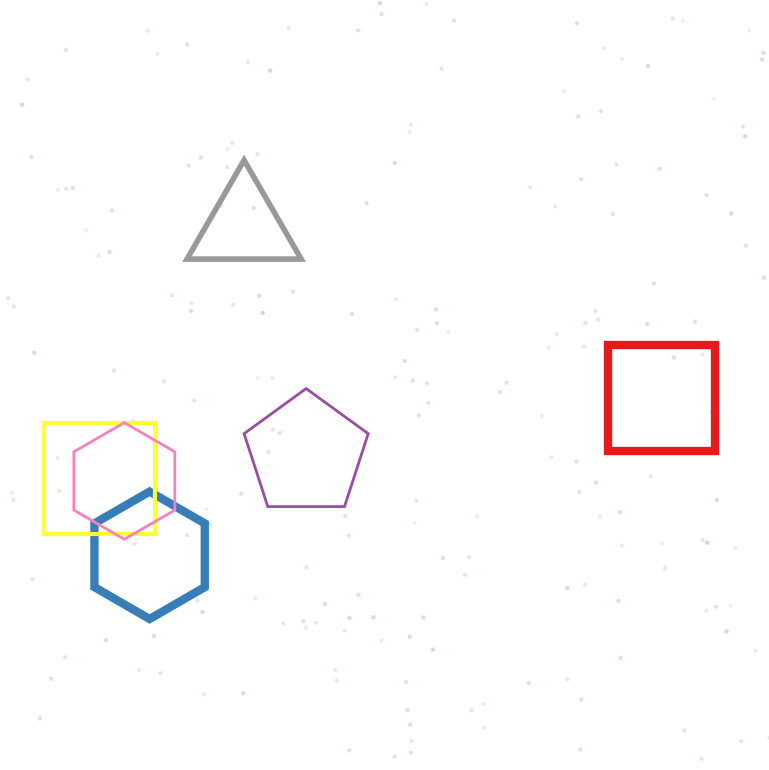[{"shape": "square", "thickness": 3, "radius": 0.35, "center": [0.859, 0.483]}, {"shape": "hexagon", "thickness": 3, "radius": 0.41, "center": [0.194, 0.279]}, {"shape": "pentagon", "thickness": 1, "radius": 0.42, "center": [0.398, 0.411]}, {"shape": "square", "thickness": 1.5, "radius": 0.36, "center": [0.13, 0.379]}, {"shape": "hexagon", "thickness": 1, "radius": 0.38, "center": [0.161, 0.375]}, {"shape": "triangle", "thickness": 2, "radius": 0.43, "center": [0.317, 0.706]}]